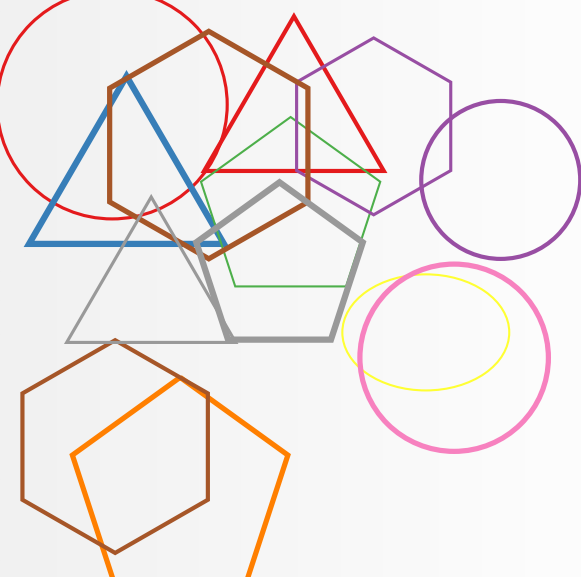[{"shape": "circle", "thickness": 1.5, "radius": 0.99, "center": [0.193, 0.818]}, {"shape": "triangle", "thickness": 2, "radius": 0.89, "center": [0.506, 0.792]}, {"shape": "triangle", "thickness": 3, "radius": 0.97, "center": [0.218, 0.674]}, {"shape": "pentagon", "thickness": 1, "radius": 0.81, "center": [0.5, 0.634]}, {"shape": "circle", "thickness": 2, "radius": 0.68, "center": [0.861, 0.688]}, {"shape": "hexagon", "thickness": 1.5, "radius": 0.77, "center": [0.643, 0.78]}, {"shape": "pentagon", "thickness": 2.5, "radius": 0.97, "center": [0.31, 0.151]}, {"shape": "oval", "thickness": 1, "radius": 0.72, "center": [0.733, 0.424]}, {"shape": "hexagon", "thickness": 2, "radius": 0.92, "center": [0.198, 0.226]}, {"shape": "hexagon", "thickness": 2.5, "radius": 0.98, "center": [0.359, 0.748]}, {"shape": "circle", "thickness": 2.5, "radius": 0.81, "center": [0.781, 0.38]}, {"shape": "triangle", "thickness": 1.5, "radius": 0.84, "center": [0.26, 0.49]}, {"shape": "pentagon", "thickness": 3, "radius": 0.75, "center": [0.481, 0.533]}]